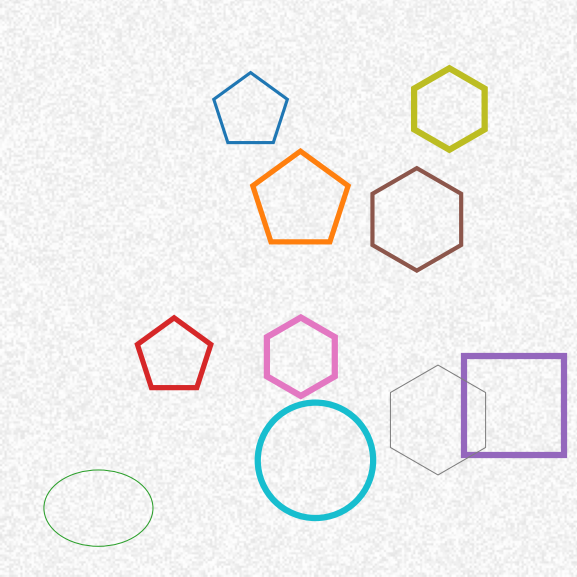[{"shape": "pentagon", "thickness": 1.5, "radius": 0.34, "center": [0.434, 0.806]}, {"shape": "pentagon", "thickness": 2.5, "radius": 0.43, "center": [0.52, 0.651]}, {"shape": "oval", "thickness": 0.5, "radius": 0.47, "center": [0.17, 0.119]}, {"shape": "pentagon", "thickness": 2.5, "radius": 0.33, "center": [0.301, 0.382]}, {"shape": "square", "thickness": 3, "radius": 0.43, "center": [0.891, 0.297]}, {"shape": "hexagon", "thickness": 2, "radius": 0.44, "center": [0.722, 0.619]}, {"shape": "hexagon", "thickness": 3, "radius": 0.34, "center": [0.521, 0.381]}, {"shape": "hexagon", "thickness": 0.5, "radius": 0.48, "center": [0.758, 0.272]}, {"shape": "hexagon", "thickness": 3, "radius": 0.35, "center": [0.778, 0.81]}, {"shape": "circle", "thickness": 3, "radius": 0.5, "center": [0.546, 0.202]}]